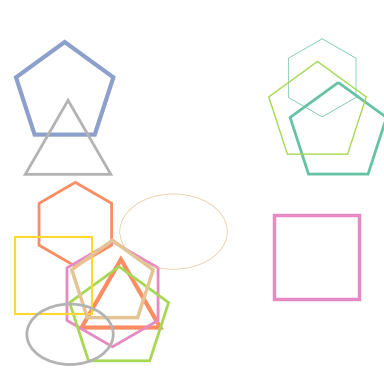[{"shape": "hexagon", "thickness": 0.5, "radius": 0.51, "center": [0.837, 0.798]}, {"shape": "pentagon", "thickness": 2, "radius": 0.66, "center": [0.879, 0.654]}, {"shape": "hexagon", "thickness": 2, "radius": 0.54, "center": [0.196, 0.417]}, {"shape": "triangle", "thickness": 3, "radius": 0.59, "center": [0.314, 0.208]}, {"shape": "pentagon", "thickness": 3, "radius": 0.66, "center": [0.168, 0.758]}, {"shape": "hexagon", "thickness": 2, "radius": 0.68, "center": [0.292, 0.236]}, {"shape": "square", "thickness": 2.5, "radius": 0.55, "center": [0.822, 0.332]}, {"shape": "pentagon", "thickness": 1, "radius": 0.67, "center": [0.825, 0.707]}, {"shape": "pentagon", "thickness": 2, "radius": 0.68, "center": [0.309, 0.172]}, {"shape": "square", "thickness": 1.5, "radius": 0.5, "center": [0.139, 0.283]}, {"shape": "pentagon", "thickness": 2.5, "radius": 0.56, "center": [0.292, 0.265]}, {"shape": "oval", "thickness": 0.5, "radius": 0.7, "center": [0.451, 0.398]}, {"shape": "triangle", "thickness": 2, "radius": 0.64, "center": [0.177, 0.611]}, {"shape": "oval", "thickness": 2, "radius": 0.56, "center": [0.182, 0.132]}]